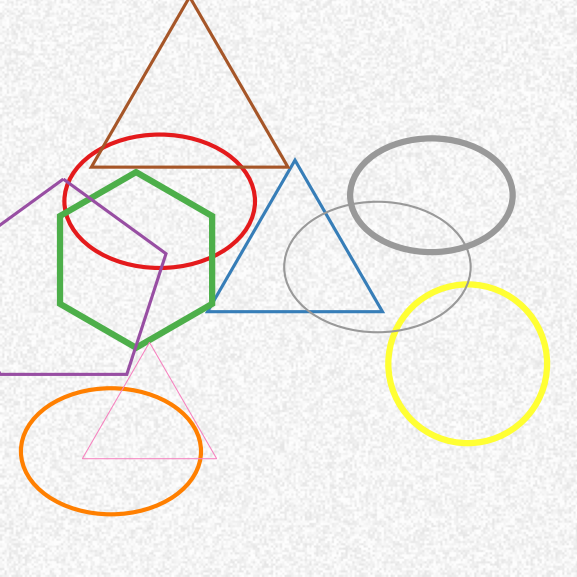[{"shape": "oval", "thickness": 2, "radius": 0.83, "center": [0.277, 0.651]}, {"shape": "triangle", "thickness": 1.5, "radius": 0.87, "center": [0.511, 0.547]}, {"shape": "hexagon", "thickness": 3, "radius": 0.76, "center": [0.236, 0.549]}, {"shape": "pentagon", "thickness": 1.5, "radius": 0.93, "center": [0.11, 0.502]}, {"shape": "oval", "thickness": 2, "radius": 0.78, "center": [0.192, 0.218]}, {"shape": "circle", "thickness": 3, "radius": 0.69, "center": [0.81, 0.369]}, {"shape": "triangle", "thickness": 1.5, "radius": 0.98, "center": [0.328, 0.808]}, {"shape": "triangle", "thickness": 0.5, "radius": 0.67, "center": [0.259, 0.272]}, {"shape": "oval", "thickness": 3, "radius": 0.7, "center": [0.747, 0.661]}, {"shape": "oval", "thickness": 1, "radius": 0.81, "center": [0.654, 0.537]}]